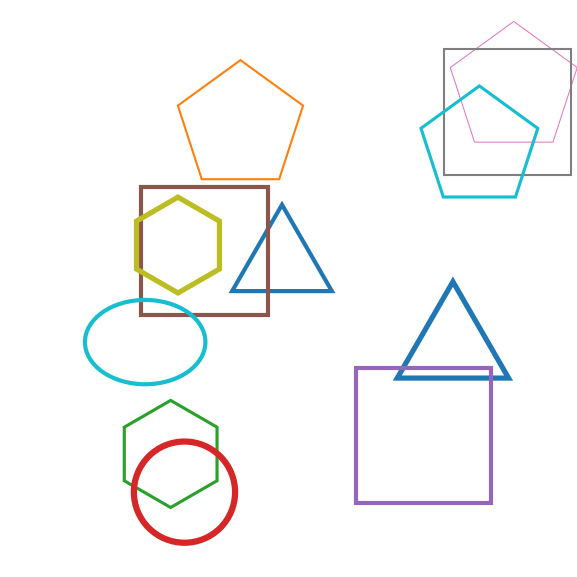[{"shape": "triangle", "thickness": 2.5, "radius": 0.56, "center": [0.784, 0.4]}, {"shape": "triangle", "thickness": 2, "radius": 0.5, "center": [0.488, 0.545]}, {"shape": "pentagon", "thickness": 1, "radius": 0.57, "center": [0.416, 0.781]}, {"shape": "hexagon", "thickness": 1.5, "radius": 0.46, "center": [0.296, 0.213]}, {"shape": "circle", "thickness": 3, "radius": 0.44, "center": [0.319, 0.147]}, {"shape": "square", "thickness": 2, "radius": 0.59, "center": [0.733, 0.245]}, {"shape": "square", "thickness": 2, "radius": 0.55, "center": [0.354, 0.564]}, {"shape": "pentagon", "thickness": 0.5, "radius": 0.58, "center": [0.89, 0.846]}, {"shape": "square", "thickness": 1, "radius": 0.55, "center": [0.879, 0.805]}, {"shape": "hexagon", "thickness": 2.5, "radius": 0.41, "center": [0.308, 0.575]}, {"shape": "pentagon", "thickness": 1.5, "radius": 0.53, "center": [0.83, 0.744]}, {"shape": "oval", "thickness": 2, "radius": 0.52, "center": [0.251, 0.407]}]